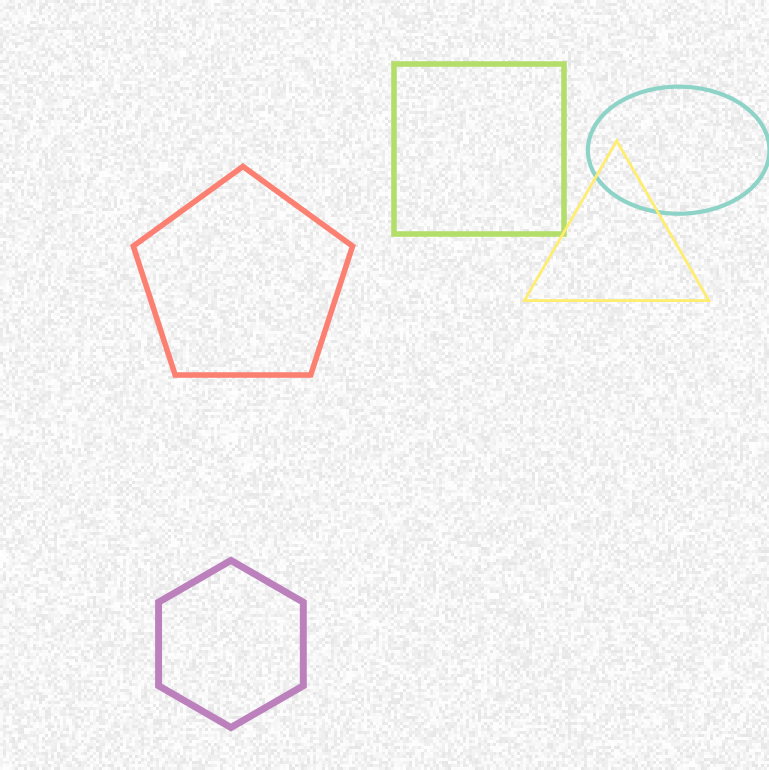[{"shape": "oval", "thickness": 1.5, "radius": 0.59, "center": [0.881, 0.805]}, {"shape": "pentagon", "thickness": 2, "radius": 0.75, "center": [0.315, 0.634]}, {"shape": "square", "thickness": 2, "radius": 0.55, "center": [0.622, 0.806]}, {"shape": "hexagon", "thickness": 2.5, "radius": 0.54, "center": [0.3, 0.164]}, {"shape": "triangle", "thickness": 1, "radius": 0.69, "center": [0.801, 0.679]}]